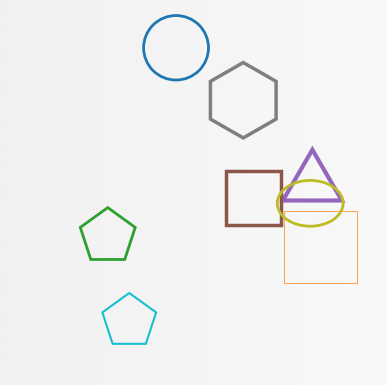[{"shape": "circle", "thickness": 2, "radius": 0.42, "center": [0.454, 0.876]}, {"shape": "square", "thickness": 0.5, "radius": 0.47, "center": [0.827, 0.358]}, {"shape": "pentagon", "thickness": 2, "radius": 0.37, "center": [0.278, 0.386]}, {"shape": "triangle", "thickness": 3, "radius": 0.44, "center": [0.806, 0.523]}, {"shape": "square", "thickness": 2.5, "radius": 0.35, "center": [0.654, 0.486]}, {"shape": "hexagon", "thickness": 2.5, "radius": 0.49, "center": [0.628, 0.74]}, {"shape": "oval", "thickness": 2, "radius": 0.42, "center": [0.8, 0.472]}, {"shape": "pentagon", "thickness": 1.5, "radius": 0.36, "center": [0.334, 0.166]}]